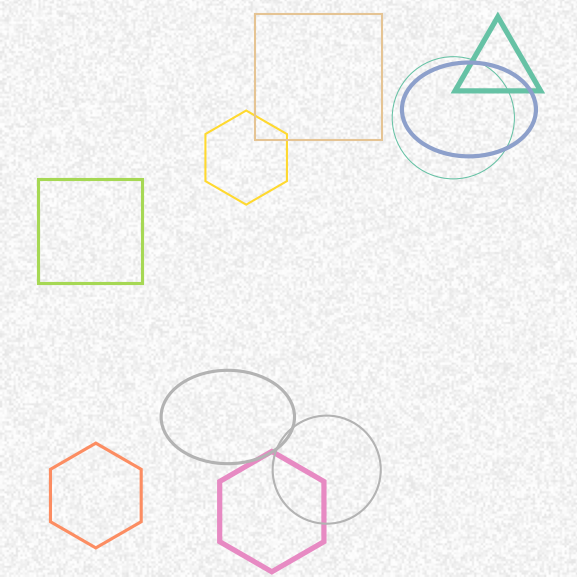[{"shape": "triangle", "thickness": 2.5, "radius": 0.43, "center": [0.862, 0.885]}, {"shape": "circle", "thickness": 0.5, "radius": 0.53, "center": [0.785, 0.795]}, {"shape": "hexagon", "thickness": 1.5, "radius": 0.45, "center": [0.166, 0.141]}, {"shape": "oval", "thickness": 2, "radius": 0.58, "center": [0.812, 0.81]}, {"shape": "hexagon", "thickness": 2.5, "radius": 0.52, "center": [0.471, 0.113]}, {"shape": "square", "thickness": 1.5, "radius": 0.45, "center": [0.156, 0.599]}, {"shape": "hexagon", "thickness": 1, "radius": 0.41, "center": [0.426, 0.726]}, {"shape": "square", "thickness": 1, "radius": 0.55, "center": [0.551, 0.866]}, {"shape": "oval", "thickness": 1.5, "radius": 0.58, "center": [0.394, 0.277]}, {"shape": "circle", "thickness": 1, "radius": 0.47, "center": [0.566, 0.186]}]